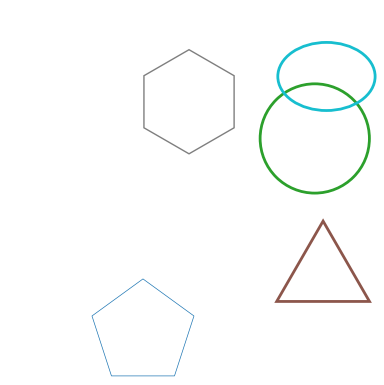[{"shape": "pentagon", "thickness": 0.5, "radius": 0.7, "center": [0.371, 0.136]}, {"shape": "circle", "thickness": 2, "radius": 0.71, "center": [0.818, 0.64]}, {"shape": "triangle", "thickness": 2, "radius": 0.7, "center": [0.839, 0.287]}, {"shape": "hexagon", "thickness": 1, "radius": 0.68, "center": [0.491, 0.736]}, {"shape": "oval", "thickness": 2, "radius": 0.63, "center": [0.848, 0.801]}]